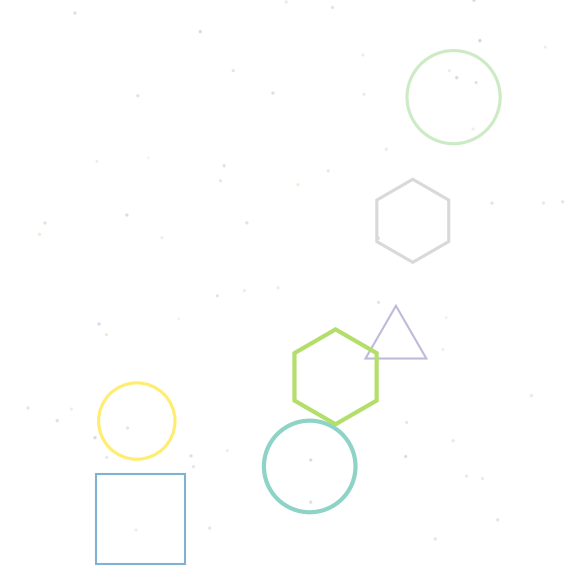[{"shape": "circle", "thickness": 2, "radius": 0.4, "center": [0.536, 0.191]}, {"shape": "triangle", "thickness": 1, "radius": 0.3, "center": [0.686, 0.409]}, {"shape": "square", "thickness": 1, "radius": 0.39, "center": [0.244, 0.1]}, {"shape": "hexagon", "thickness": 2, "radius": 0.41, "center": [0.581, 0.347]}, {"shape": "hexagon", "thickness": 1.5, "radius": 0.36, "center": [0.715, 0.617]}, {"shape": "circle", "thickness": 1.5, "radius": 0.4, "center": [0.785, 0.831]}, {"shape": "circle", "thickness": 1.5, "radius": 0.33, "center": [0.237, 0.27]}]